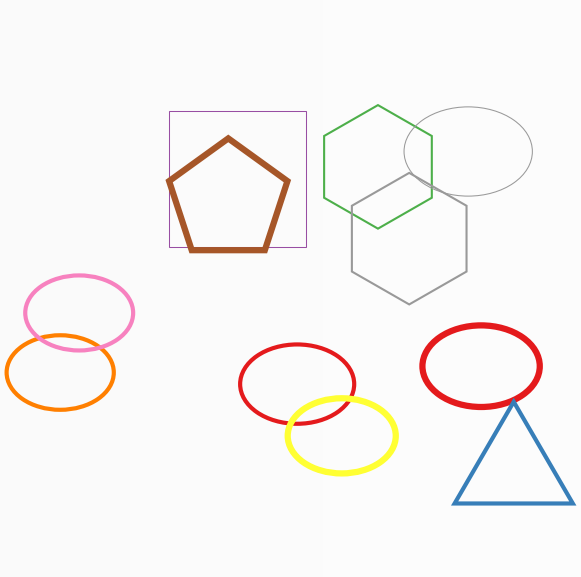[{"shape": "oval", "thickness": 2, "radius": 0.49, "center": [0.511, 0.334]}, {"shape": "oval", "thickness": 3, "radius": 0.5, "center": [0.828, 0.365]}, {"shape": "triangle", "thickness": 2, "radius": 0.59, "center": [0.884, 0.186]}, {"shape": "hexagon", "thickness": 1, "radius": 0.53, "center": [0.65, 0.71]}, {"shape": "square", "thickness": 0.5, "radius": 0.59, "center": [0.409, 0.689]}, {"shape": "oval", "thickness": 2, "radius": 0.46, "center": [0.104, 0.354]}, {"shape": "oval", "thickness": 3, "radius": 0.46, "center": [0.588, 0.244]}, {"shape": "pentagon", "thickness": 3, "radius": 0.54, "center": [0.393, 0.652]}, {"shape": "oval", "thickness": 2, "radius": 0.46, "center": [0.136, 0.457]}, {"shape": "oval", "thickness": 0.5, "radius": 0.55, "center": [0.806, 0.737]}, {"shape": "hexagon", "thickness": 1, "radius": 0.57, "center": [0.704, 0.586]}]